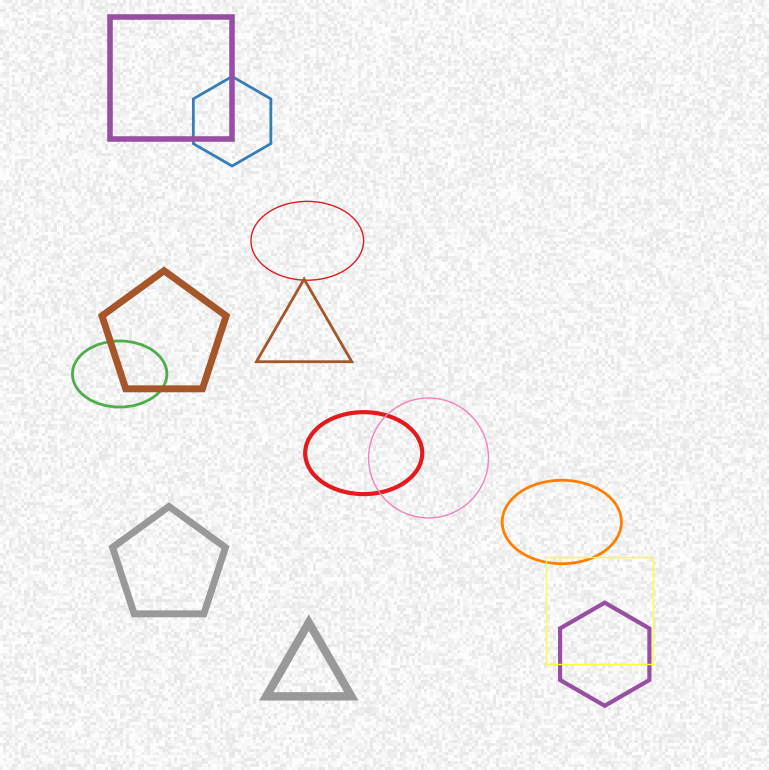[{"shape": "oval", "thickness": 1.5, "radius": 0.38, "center": [0.472, 0.412]}, {"shape": "oval", "thickness": 0.5, "radius": 0.37, "center": [0.399, 0.687]}, {"shape": "hexagon", "thickness": 1, "radius": 0.29, "center": [0.301, 0.843]}, {"shape": "oval", "thickness": 1, "radius": 0.31, "center": [0.155, 0.514]}, {"shape": "square", "thickness": 2, "radius": 0.4, "center": [0.222, 0.898]}, {"shape": "hexagon", "thickness": 1.5, "radius": 0.33, "center": [0.785, 0.15]}, {"shape": "oval", "thickness": 1, "radius": 0.39, "center": [0.73, 0.322]}, {"shape": "square", "thickness": 0.5, "radius": 0.35, "center": [0.778, 0.207]}, {"shape": "triangle", "thickness": 1, "radius": 0.36, "center": [0.395, 0.566]}, {"shape": "pentagon", "thickness": 2.5, "radius": 0.42, "center": [0.213, 0.564]}, {"shape": "circle", "thickness": 0.5, "radius": 0.39, "center": [0.557, 0.405]}, {"shape": "triangle", "thickness": 3, "radius": 0.32, "center": [0.401, 0.128]}, {"shape": "pentagon", "thickness": 2.5, "radius": 0.39, "center": [0.22, 0.265]}]